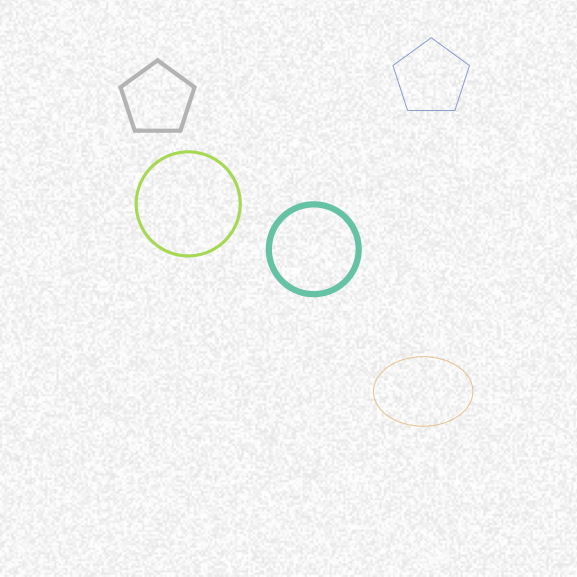[{"shape": "circle", "thickness": 3, "radius": 0.39, "center": [0.543, 0.568]}, {"shape": "pentagon", "thickness": 0.5, "radius": 0.35, "center": [0.747, 0.864]}, {"shape": "circle", "thickness": 1.5, "radius": 0.45, "center": [0.326, 0.646]}, {"shape": "oval", "thickness": 0.5, "radius": 0.43, "center": [0.733, 0.321]}, {"shape": "pentagon", "thickness": 2, "radius": 0.34, "center": [0.273, 0.827]}]